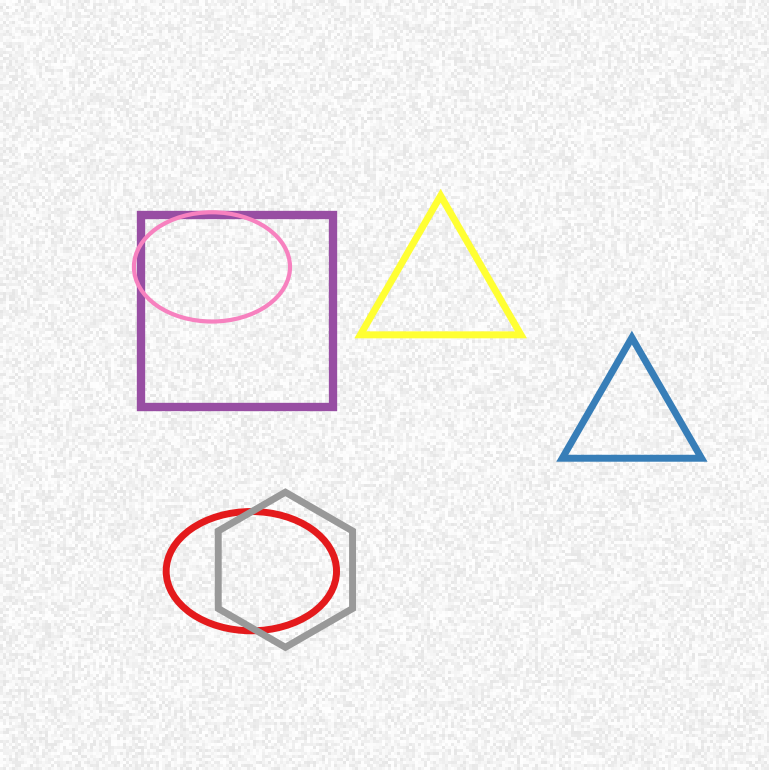[{"shape": "oval", "thickness": 2.5, "radius": 0.55, "center": [0.326, 0.258]}, {"shape": "triangle", "thickness": 2.5, "radius": 0.52, "center": [0.821, 0.457]}, {"shape": "square", "thickness": 3, "radius": 0.62, "center": [0.308, 0.596]}, {"shape": "triangle", "thickness": 2.5, "radius": 0.6, "center": [0.572, 0.625]}, {"shape": "oval", "thickness": 1.5, "radius": 0.51, "center": [0.275, 0.653]}, {"shape": "hexagon", "thickness": 2.5, "radius": 0.5, "center": [0.371, 0.26]}]